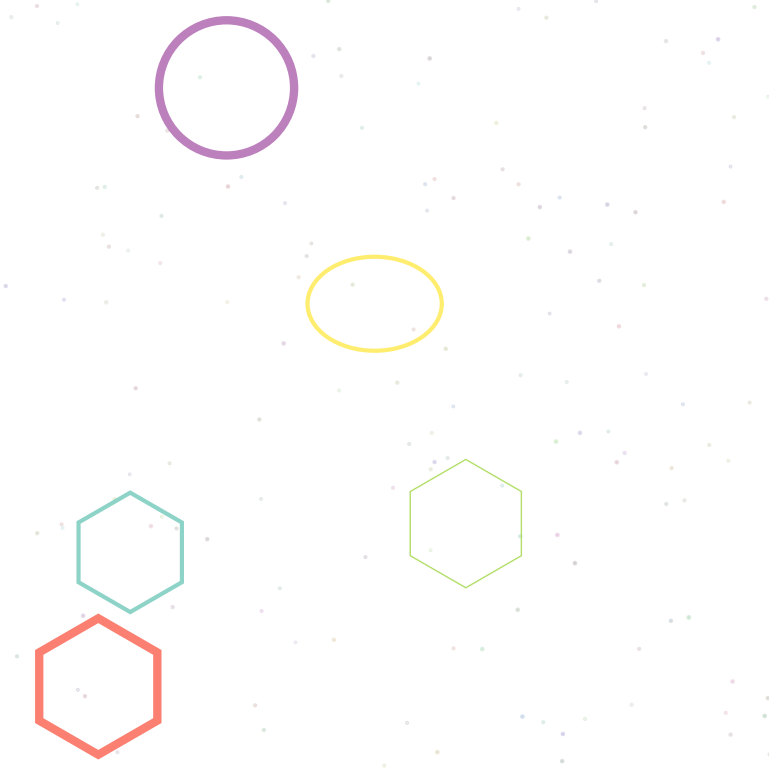[{"shape": "hexagon", "thickness": 1.5, "radius": 0.39, "center": [0.169, 0.283]}, {"shape": "hexagon", "thickness": 3, "radius": 0.44, "center": [0.128, 0.108]}, {"shape": "hexagon", "thickness": 0.5, "radius": 0.42, "center": [0.605, 0.32]}, {"shape": "circle", "thickness": 3, "radius": 0.44, "center": [0.294, 0.886]}, {"shape": "oval", "thickness": 1.5, "radius": 0.44, "center": [0.487, 0.606]}]